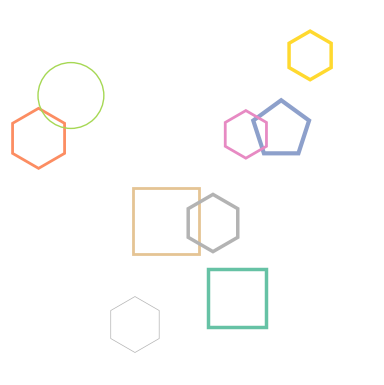[{"shape": "square", "thickness": 2.5, "radius": 0.38, "center": [0.615, 0.227]}, {"shape": "hexagon", "thickness": 2, "radius": 0.39, "center": [0.1, 0.641]}, {"shape": "pentagon", "thickness": 3, "radius": 0.38, "center": [0.73, 0.663]}, {"shape": "hexagon", "thickness": 2, "radius": 0.31, "center": [0.639, 0.651]}, {"shape": "circle", "thickness": 1, "radius": 0.43, "center": [0.184, 0.752]}, {"shape": "hexagon", "thickness": 2.5, "radius": 0.32, "center": [0.805, 0.856]}, {"shape": "square", "thickness": 2, "radius": 0.43, "center": [0.43, 0.425]}, {"shape": "hexagon", "thickness": 0.5, "radius": 0.36, "center": [0.351, 0.157]}, {"shape": "hexagon", "thickness": 2.5, "radius": 0.37, "center": [0.553, 0.421]}]